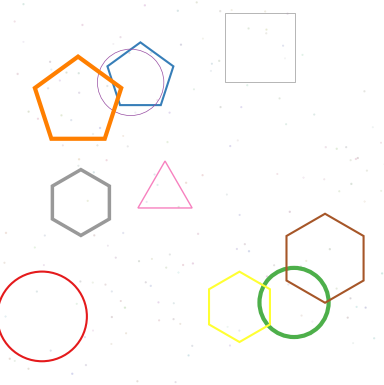[{"shape": "circle", "thickness": 1.5, "radius": 0.58, "center": [0.109, 0.178]}, {"shape": "pentagon", "thickness": 1.5, "radius": 0.45, "center": [0.365, 0.8]}, {"shape": "circle", "thickness": 3, "radius": 0.45, "center": [0.764, 0.214]}, {"shape": "circle", "thickness": 0.5, "radius": 0.43, "center": [0.339, 0.786]}, {"shape": "pentagon", "thickness": 3, "radius": 0.59, "center": [0.203, 0.735]}, {"shape": "hexagon", "thickness": 1.5, "radius": 0.46, "center": [0.622, 0.203]}, {"shape": "hexagon", "thickness": 1.5, "radius": 0.58, "center": [0.844, 0.329]}, {"shape": "triangle", "thickness": 1, "radius": 0.41, "center": [0.429, 0.5]}, {"shape": "square", "thickness": 0.5, "radius": 0.45, "center": [0.675, 0.877]}, {"shape": "hexagon", "thickness": 2.5, "radius": 0.43, "center": [0.21, 0.474]}]